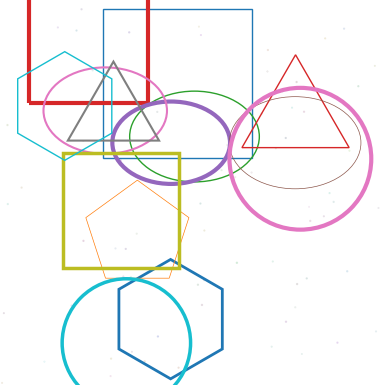[{"shape": "square", "thickness": 1, "radius": 0.97, "center": [0.46, 0.783]}, {"shape": "hexagon", "thickness": 2, "radius": 0.78, "center": [0.443, 0.171]}, {"shape": "pentagon", "thickness": 0.5, "radius": 0.7, "center": [0.357, 0.391]}, {"shape": "oval", "thickness": 1, "radius": 0.84, "center": [0.505, 0.645]}, {"shape": "triangle", "thickness": 1, "radius": 0.8, "center": [0.768, 0.697]}, {"shape": "square", "thickness": 3, "radius": 0.78, "center": [0.23, 0.887]}, {"shape": "oval", "thickness": 3, "radius": 0.76, "center": [0.445, 0.629]}, {"shape": "oval", "thickness": 0.5, "radius": 0.85, "center": [0.767, 0.629]}, {"shape": "circle", "thickness": 3, "radius": 0.92, "center": [0.78, 0.588]}, {"shape": "oval", "thickness": 1.5, "radius": 0.8, "center": [0.273, 0.713]}, {"shape": "triangle", "thickness": 1.5, "radius": 0.68, "center": [0.295, 0.703]}, {"shape": "square", "thickness": 2.5, "radius": 0.75, "center": [0.315, 0.453]}, {"shape": "hexagon", "thickness": 1, "radius": 0.71, "center": [0.168, 0.725]}, {"shape": "circle", "thickness": 2.5, "radius": 0.83, "center": [0.328, 0.109]}]